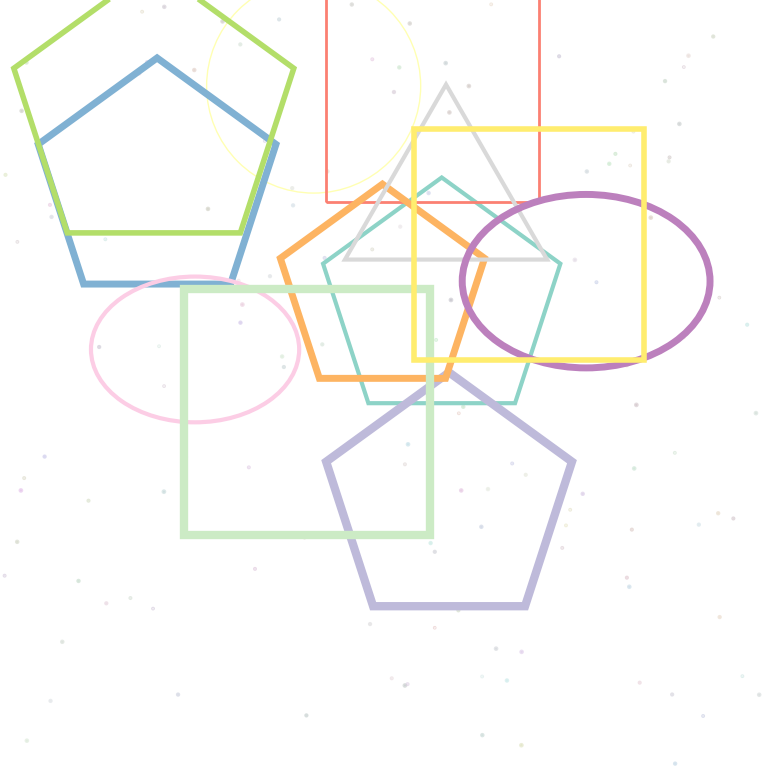[{"shape": "pentagon", "thickness": 1.5, "radius": 0.81, "center": [0.574, 0.607]}, {"shape": "circle", "thickness": 0.5, "radius": 0.7, "center": [0.407, 0.888]}, {"shape": "pentagon", "thickness": 3, "radius": 0.84, "center": [0.583, 0.349]}, {"shape": "square", "thickness": 1, "radius": 0.69, "center": [0.562, 0.876]}, {"shape": "pentagon", "thickness": 2.5, "radius": 0.81, "center": [0.204, 0.762]}, {"shape": "pentagon", "thickness": 2.5, "radius": 0.7, "center": [0.497, 0.621]}, {"shape": "pentagon", "thickness": 2, "radius": 0.96, "center": [0.2, 0.852]}, {"shape": "oval", "thickness": 1.5, "radius": 0.68, "center": [0.253, 0.546]}, {"shape": "triangle", "thickness": 1.5, "radius": 0.76, "center": [0.579, 0.739]}, {"shape": "oval", "thickness": 2.5, "radius": 0.8, "center": [0.761, 0.635]}, {"shape": "square", "thickness": 3, "radius": 0.8, "center": [0.399, 0.465]}, {"shape": "square", "thickness": 2, "radius": 0.75, "center": [0.687, 0.683]}]